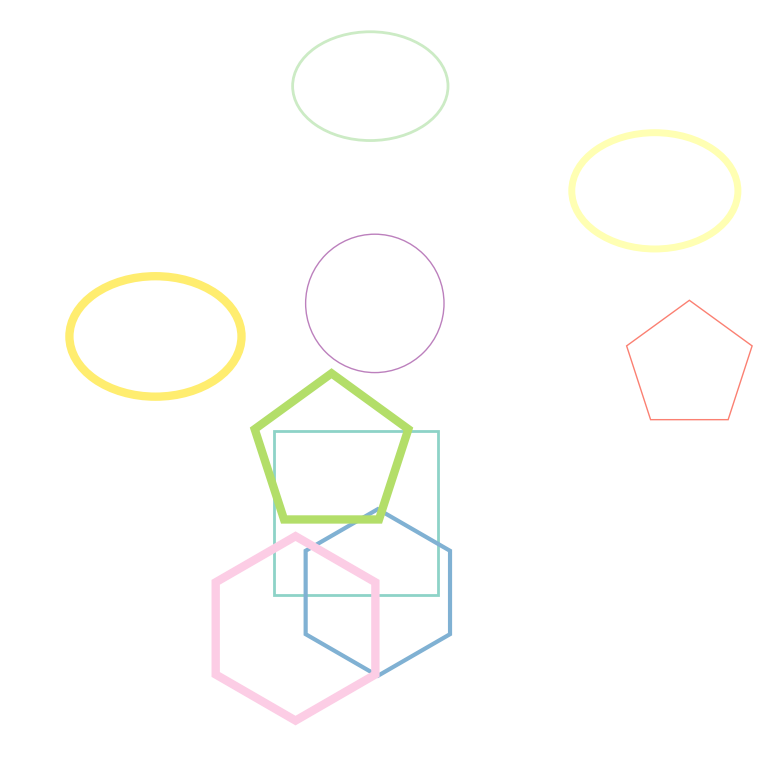[{"shape": "square", "thickness": 1, "radius": 0.53, "center": [0.462, 0.333]}, {"shape": "oval", "thickness": 2.5, "radius": 0.54, "center": [0.85, 0.752]}, {"shape": "pentagon", "thickness": 0.5, "radius": 0.43, "center": [0.895, 0.524]}, {"shape": "hexagon", "thickness": 1.5, "radius": 0.54, "center": [0.491, 0.231]}, {"shape": "pentagon", "thickness": 3, "radius": 0.52, "center": [0.431, 0.41]}, {"shape": "hexagon", "thickness": 3, "radius": 0.6, "center": [0.384, 0.184]}, {"shape": "circle", "thickness": 0.5, "radius": 0.45, "center": [0.487, 0.606]}, {"shape": "oval", "thickness": 1, "radius": 0.5, "center": [0.481, 0.888]}, {"shape": "oval", "thickness": 3, "radius": 0.56, "center": [0.202, 0.563]}]